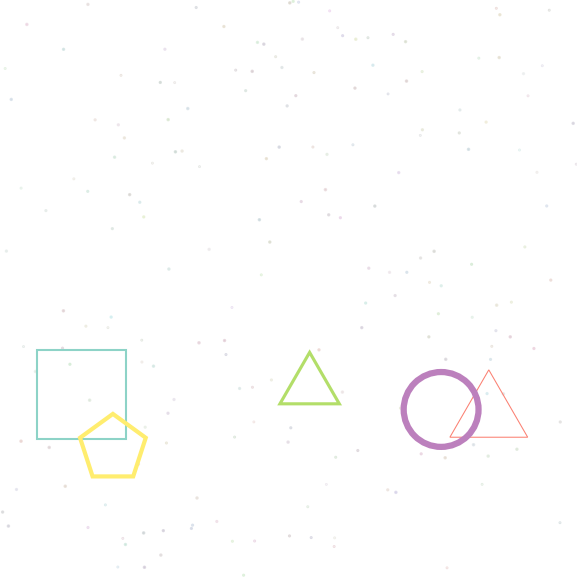[{"shape": "square", "thickness": 1, "radius": 0.38, "center": [0.141, 0.316]}, {"shape": "triangle", "thickness": 0.5, "radius": 0.39, "center": [0.846, 0.281]}, {"shape": "triangle", "thickness": 1.5, "radius": 0.3, "center": [0.536, 0.33]}, {"shape": "circle", "thickness": 3, "radius": 0.32, "center": [0.764, 0.29]}, {"shape": "pentagon", "thickness": 2, "radius": 0.3, "center": [0.195, 0.223]}]